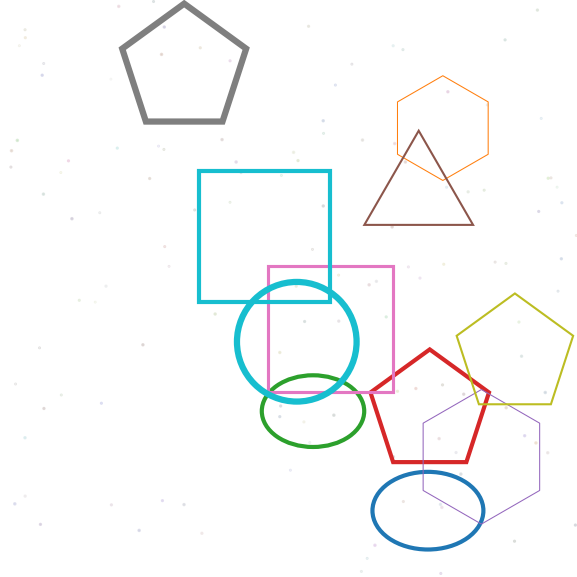[{"shape": "oval", "thickness": 2, "radius": 0.48, "center": [0.741, 0.115]}, {"shape": "hexagon", "thickness": 0.5, "radius": 0.45, "center": [0.767, 0.777]}, {"shape": "oval", "thickness": 2, "radius": 0.44, "center": [0.542, 0.287]}, {"shape": "pentagon", "thickness": 2, "radius": 0.54, "center": [0.744, 0.286]}, {"shape": "hexagon", "thickness": 0.5, "radius": 0.58, "center": [0.834, 0.208]}, {"shape": "triangle", "thickness": 1, "radius": 0.54, "center": [0.725, 0.664]}, {"shape": "square", "thickness": 1.5, "radius": 0.54, "center": [0.572, 0.43]}, {"shape": "pentagon", "thickness": 3, "radius": 0.56, "center": [0.319, 0.88]}, {"shape": "pentagon", "thickness": 1, "radius": 0.53, "center": [0.892, 0.385]}, {"shape": "circle", "thickness": 3, "radius": 0.52, "center": [0.514, 0.407]}, {"shape": "square", "thickness": 2, "radius": 0.57, "center": [0.459, 0.589]}]